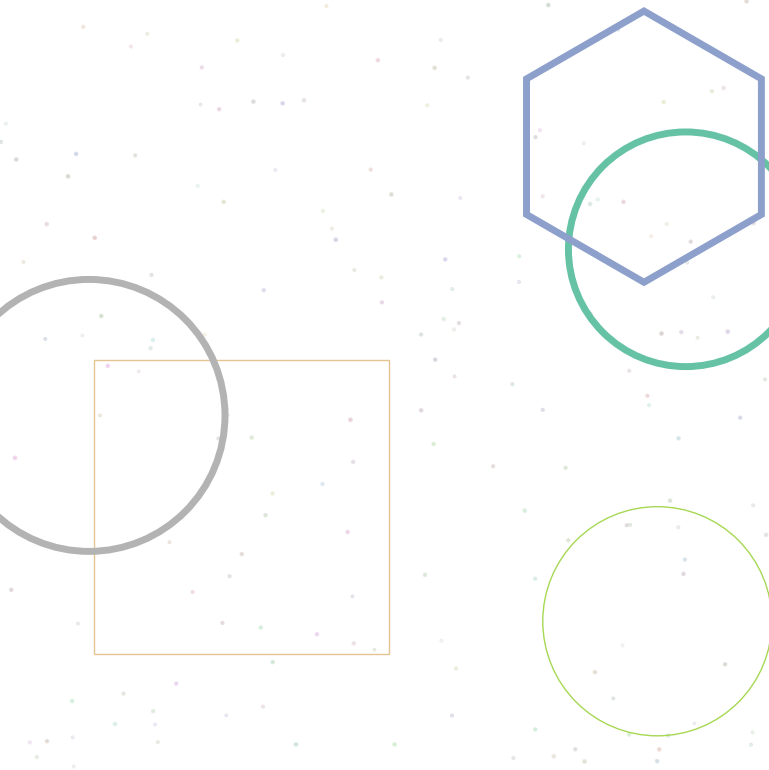[{"shape": "circle", "thickness": 2.5, "radius": 0.76, "center": [0.891, 0.676]}, {"shape": "hexagon", "thickness": 2.5, "radius": 0.88, "center": [0.836, 0.81]}, {"shape": "circle", "thickness": 0.5, "radius": 0.74, "center": [0.854, 0.193]}, {"shape": "square", "thickness": 0.5, "radius": 0.96, "center": [0.314, 0.341]}, {"shape": "circle", "thickness": 2.5, "radius": 0.88, "center": [0.116, 0.461]}]